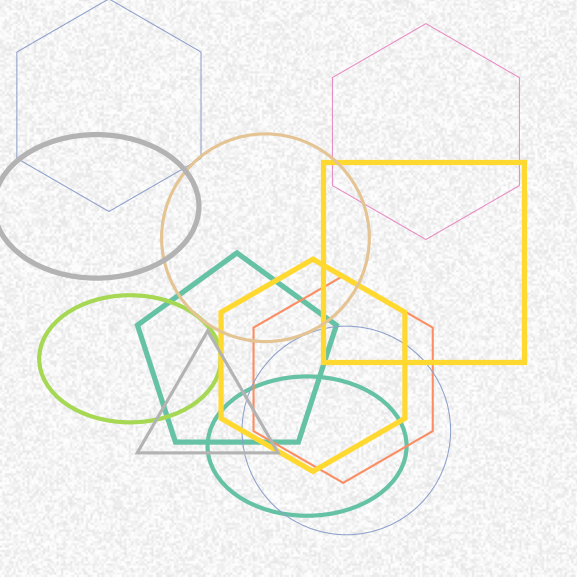[{"shape": "pentagon", "thickness": 2.5, "radius": 0.91, "center": [0.41, 0.38]}, {"shape": "oval", "thickness": 2, "radius": 0.86, "center": [0.532, 0.227]}, {"shape": "hexagon", "thickness": 1, "radius": 0.9, "center": [0.594, 0.342]}, {"shape": "circle", "thickness": 0.5, "radius": 0.9, "center": [0.6, 0.254]}, {"shape": "hexagon", "thickness": 0.5, "radius": 0.92, "center": [0.189, 0.817]}, {"shape": "hexagon", "thickness": 0.5, "radius": 0.93, "center": [0.738, 0.771]}, {"shape": "oval", "thickness": 2, "radius": 0.79, "center": [0.225, 0.378]}, {"shape": "hexagon", "thickness": 2.5, "radius": 0.92, "center": [0.542, 0.367]}, {"shape": "square", "thickness": 2.5, "radius": 0.87, "center": [0.733, 0.545]}, {"shape": "circle", "thickness": 1.5, "radius": 0.9, "center": [0.46, 0.587]}, {"shape": "triangle", "thickness": 1.5, "radius": 0.7, "center": [0.36, 0.285]}, {"shape": "oval", "thickness": 2.5, "radius": 0.89, "center": [0.167, 0.642]}]